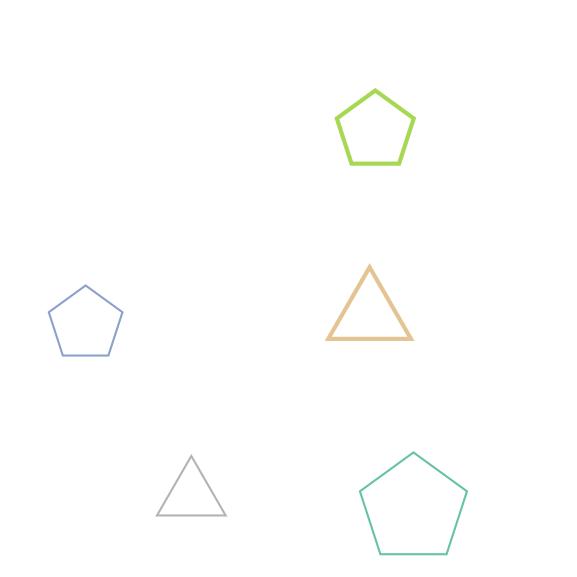[{"shape": "pentagon", "thickness": 1, "radius": 0.49, "center": [0.716, 0.118]}, {"shape": "pentagon", "thickness": 1, "radius": 0.34, "center": [0.148, 0.438]}, {"shape": "pentagon", "thickness": 2, "radius": 0.35, "center": [0.65, 0.772]}, {"shape": "triangle", "thickness": 2, "radius": 0.41, "center": [0.64, 0.454]}, {"shape": "triangle", "thickness": 1, "radius": 0.34, "center": [0.331, 0.141]}]